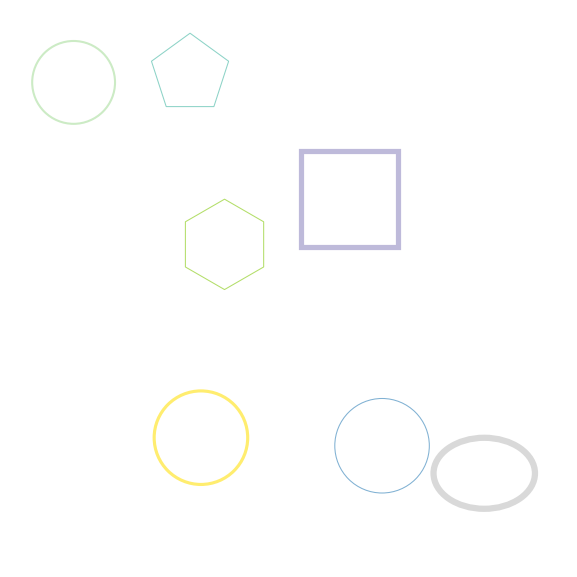[{"shape": "pentagon", "thickness": 0.5, "radius": 0.35, "center": [0.329, 0.871]}, {"shape": "square", "thickness": 2.5, "radius": 0.42, "center": [0.605, 0.654]}, {"shape": "circle", "thickness": 0.5, "radius": 0.41, "center": [0.662, 0.227]}, {"shape": "hexagon", "thickness": 0.5, "radius": 0.39, "center": [0.389, 0.576]}, {"shape": "oval", "thickness": 3, "radius": 0.44, "center": [0.839, 0.18]}, {"shape": "circle", "thickness": 1, "radius": 0.36, "center": [0.127, 0.856]}, {"shape": "circle", "thickness": 1.5, "radius": 0.4, "center": [0.348, 0.241]}]